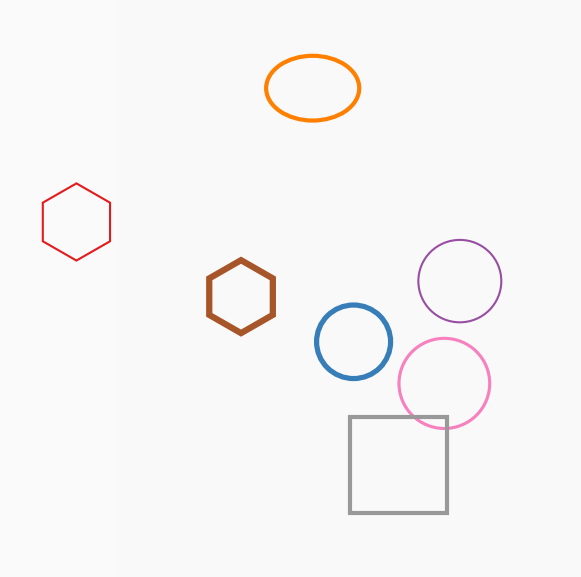[{"shape": "hexagon", "thickness": 1, "radius": 0.33, "center": [0.131, 0.615]}, {"shape": "circle", "thickness": 2.5, "radius": 0.32, "center": [0.608, 0.407]}, {"shape": "circle", "thickness": 1, "radius": 0.36, "center": [0.791, 0.512]}, {"shape": "oval", "thickness": 2, "radius": 0.4, "center": [0.538, 0.846]}, {"shape": "hexagon", "thickness": 3, "radius": 0.32, "center": [0.415, 0.485]}, {"shape": "circle", "thickness": 1.5, "radius": 0.39, "center": [0.764, 0.335]}, {"shape": "square", "thickness": 2, "radius": 0.42, "center": [0.686, 0.194]}]